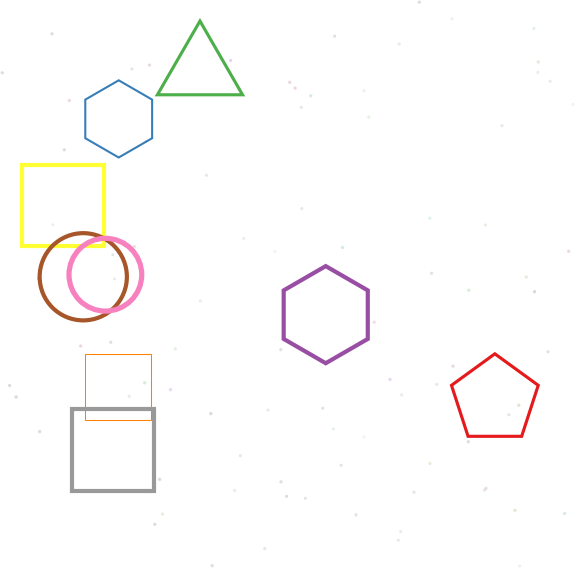[{"shape": "pentagon", "thickness": 1.5, "radius": 0.39, "center": [0.857, 0.308]}, {"shape": "hexagon", "thickness": 1, "radius": 0.33, "center": [0.206, 0.793]}, {"shape": "triangle", "thickness": 1.5, "radius": 0.43, "center": [0.346, 0.878]}, {"shape": "hexagon", "thickness": 2, "radius": 0.42, "center": [0.564, 0.454]}, {"shape": "square", "thickness": 0.5, "radius": 0.29, "center": [0.205, 0.329]}, {"shape": "square", "thickness": 2, "radius": 0.35, "center": [0.11, 0.643]}, {"shape": "circle", "thickness": 2, "radius": 0.38, "center": [0.144, 0.52]}, {"shape": "circle", "thickness": 2.5, "radius": 0.31, "center": [0.182, 0.523]}, {"shape": "square", "thickness": 2, "radius": 0.35, "center": [0.196, 0.22]}]